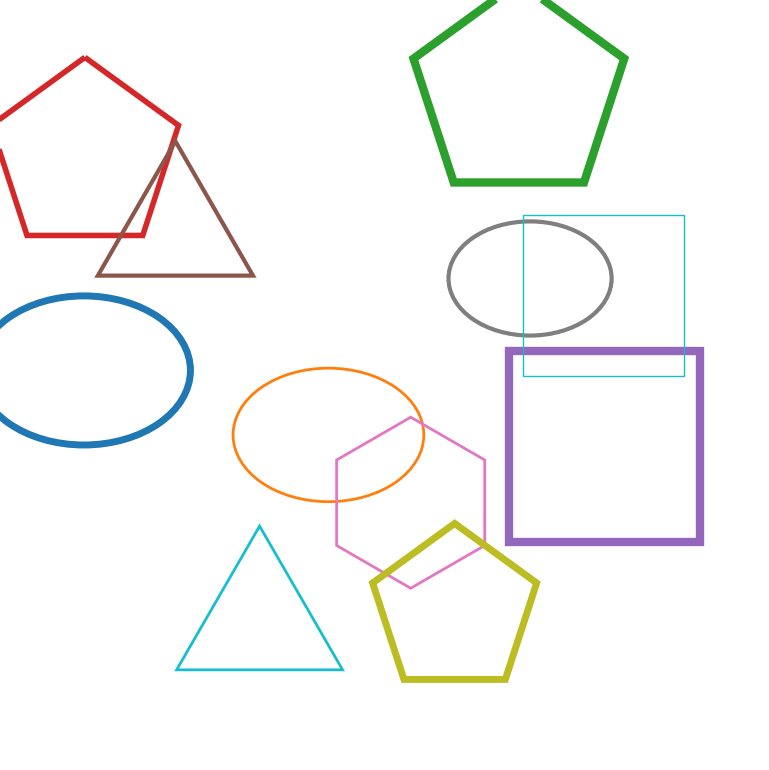[{"shape": "oval", "thickness": 2.5, "radius": 0.69, "center": [0.109, 0.519]}, {"shape": "oval", "thickness": 1, "radius": 0.62, "center": [0.427, 0.435]}, {"shape": "pentagon", "thickness": 3, "radius": 0.72, "center": [0.674, 0.879]}, {"shape": "pentagon", "thickness": 2, "radius": 0.64, "center": [0.11, 0.798]}, {"shape": "square", "thickness": 3, "radius": 0.62, "center": [0.785, 0.42]}, {"shape": "triangle", "thickness": 1.5, "radius": 0.58, "center": [0.228, 0.7]}, {"shape": "hexagon", "thickness": 1, "radius": 0.56, "center": [0.533, 0.347]}, {"shape": "oval", "thickness": 1.5, "radius": 0.53, "center": [0.688, 0.638]}, {"shape": "pentagon", "thickness": 2.5, "radius": 0.56, "center": [0.59, 0.208]}, {"shape": "square", "thickness": 0.5, "radius": 0.52, "center": [0.784, 0.616]}, {"shape": "triangle", "thickness": 1, "radius": 0.62, "center": [0.337, 0.192]}]